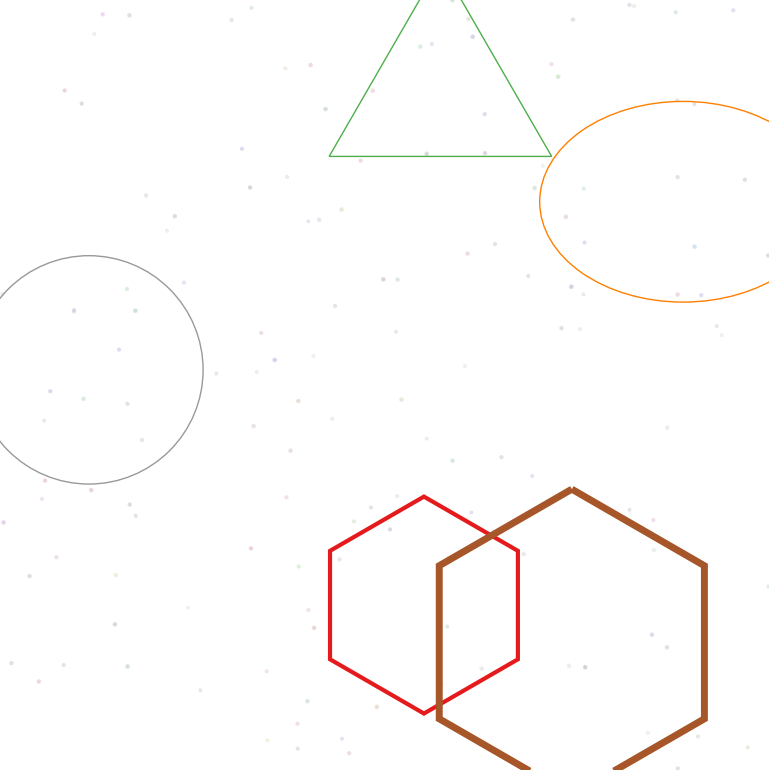[{"shape": "hexagon", "thickness": 1.5, "radius": 0.7, "center": [0.551, 0.214]}, {"shape": "triangle", "thickness": 0.5, "radius": 0.83, "center": [0.572, 0.88]}, {"shape": "oval", "thickness": 0.5, "radius": 0.93, "center": [0.887, 0.738]}, {"shape": "hexagon", "thickness": 2.5, "radius": 0.99, "center": [0.743, 0.166]}, {"shape": "circle", "thickness": 0.5, "radius": 0.74, "center": [0.115, 0.52]}]